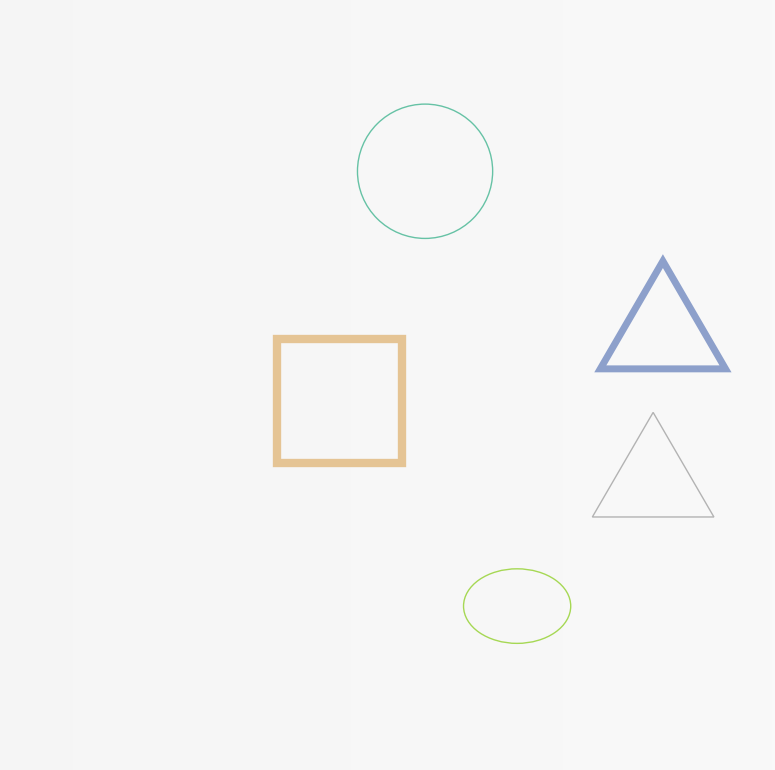[{"shape": "circle", "thickness": 0.5, "radius": 0.44, "center": [0.548, 0.778]}, {"shape": "triangle", "thickness": 2.5, "radius": 0.47, "center": [0.855, 0.568]}, {"shape": "oval", "thickness": 0.5, "radius": 0.35, "center": [0.667, 0.213]}, {"shape": "square", "thickness": 3, "radius": 0.4, "center": [0.438, 0.479]}, {"shape": "triangle", "thickness": 0.5, "radius": 0.45, "center": [0.843, 0.374]}]